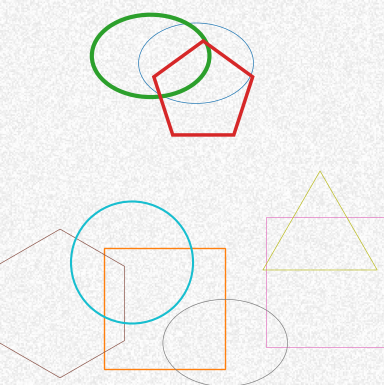[{"shape": "oval", "thickness": 0.5, "radius": 0.75, "center": [0.509, 0.836]}, {"shape": "square", "thickness": 1, "radius": 0.78, "center": [0.426, 0.199]}, {"shape": "oval", "thickness": 3, "radius": 0.76, "center": [0.391, 0.855]}, {"shape": "pentagon", "thickness": 2.5, "radius": 0.67, "center": [0.528, 0.759]}, {"shape": "hexagon", "thickness": 0.5, "radius": 0.97, "center": [0.156, 0.212]}, {"shape": "square", "thickness": 0.5, "radius": 0.85, "center": [0.861, 0.268]}, {"shape": "oval", "thickness": 0.5, "radius": 0.81, "center": [0.585, 0.109]}, {"shape": "triangle", "thickness": 0.5, "radius": 0.86, "center": [0.831, 0.384]}, {"shape": "circle", "thickness": 1.5, "radius": 0.79, "center": [0.343, 0.318]}]